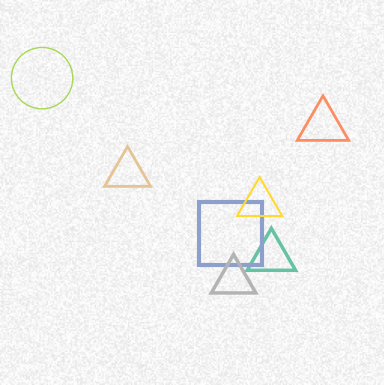[{"shape": "triangle", "thickness": 2.5, "radius": 0.36, "center": [0.705, 0.334]}, {"shape": "triangle", "thickness": 2, "radius": 0.39, "center": [0.839, 0.674]}, {"shape": "square", "thickness": 3, "radius": 0.41, "center": [0.599, 0.394]}, {"shape": "circle", "thickness": 1, "radius": 0.4, "center": [0.109, 0.797]}, {"shape": "triangle", "thickness": 1.5, "radius": 0.34, "center": [0.674, 0.473]}, {"shape": "triangle", "thickness": 2, "radius": 0.35, "center": [0.331, 0.55]}, {"shape": "triangle", "thickness": 2.5, "radius": 0.33, "center": [0.607, 0.273]}]